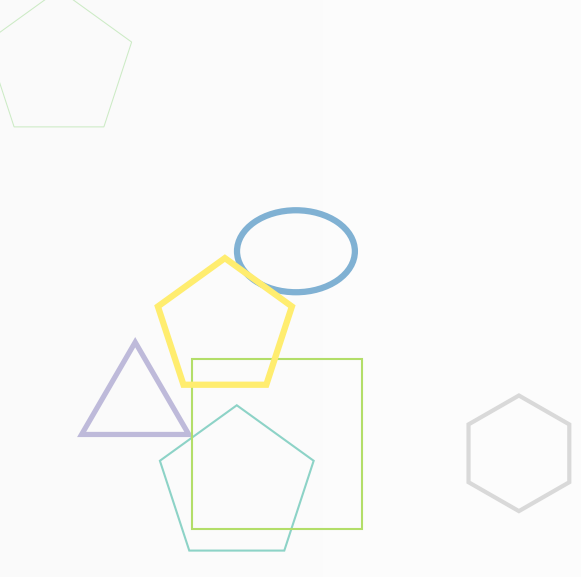[{"shape": "pentagon", "thickness": 1, "radius": 0.7, "center": [0.407, 0.158]}, {"shape": "triangle", "thickness": 2.5, "radius": 0.53, "center": [0.233, 0.3]}, {"shape": "oval", "thickness": 3, "radius": 0.51, "center": [0.509, 0.564]}, {"shape": "square", "thickness": 1, "radius": 0.73, "center": [0.476, 0.23]}, {"shape": "hexagon", "thickness": 2, "radius": 0.5, "center": [0.893, 0.214]}, {"shape": "pentagon", "thickness": 0.5, "radius": 0.66, "center": [0.101, 0.886]}, {"shape": "pentagon", "thickness": 3, "radius": 0.61, "center": [0.387, 0.431]}]